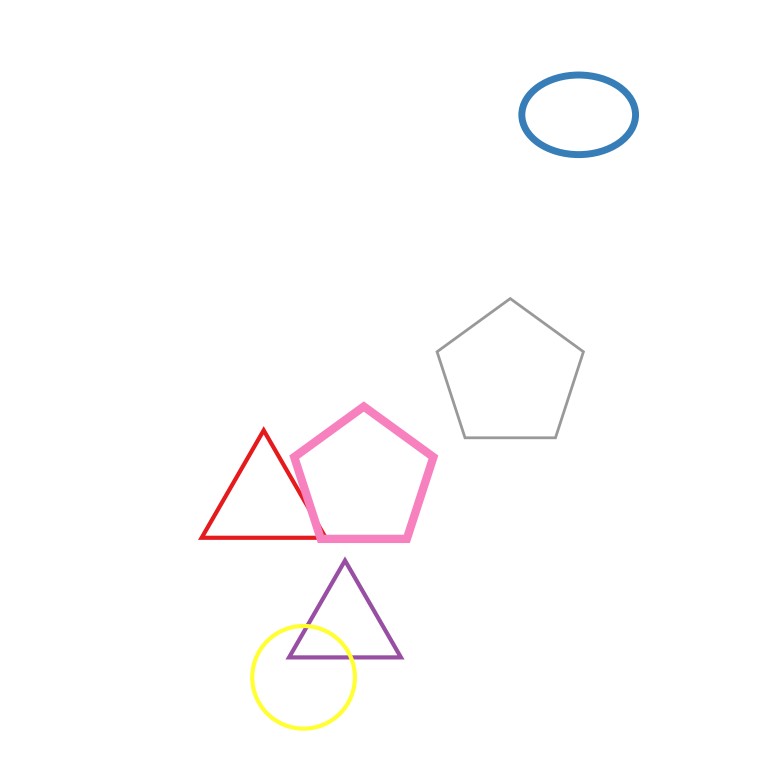[{"shape": "triangle", "thickness": 1.5, "radius": 0.47, "center": [0.342, 0.348]}, {"shape": "oval", "thickness": 2.5, "radius": 0.37, "center": [0.752, 0.851]}, {"shape": "triangle", "thickness": 1.5, "radius": 0.42, "center": [0.448, 0.188]}, {"shape": "circle", "thickness": 1.5, "radius": 0.33, "center": [0.394, 0.12]}, {"shape": "pentagon", "thickness": 3, "radius": 0.48, "center": [0.472, 0.377]}, {"shape": "pentagon", "thickness": 1, "radius": 0.5, "center": [0.663, 0.512]}]